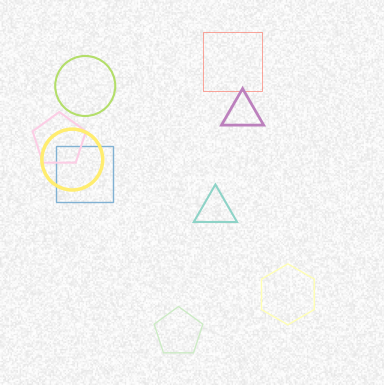[{"shape": "triangle", "thickness": 1.5, "radius": 0.32, "center": [0.56, 0.456]}, {"shape": "hexagon", "thickness": 1, "radius": 0.4, "center": [0.748, 0.236]}, {"shape": "square", "thickness": 0.5, "radius": 0.39, "center": [0.603, 0.84]}, {"shape": "square", "thickness": 1, "radius": 0.37, "center": [0.219, 0.548]}, {"shape": "circle", "thickness": 1.5, "radius": 0.39, "center": [0.221, 0.777]}, {"shape": "pentagon", "thickness": 1.5, "radius": 0.36, "center": [0.154, 0.636]}, {"shape": "triangle", "thickness": 2, "radius": 0.32, "center": [0.63, 0.707]}, {"shape": "pentagon", "thickness": 1, "radius": 0.33, "center": [0.464, 0.137]}, {"shape": "circle", "thickness": 2.5, "radius": 0.4, "center": [0.188, 0.586]}]